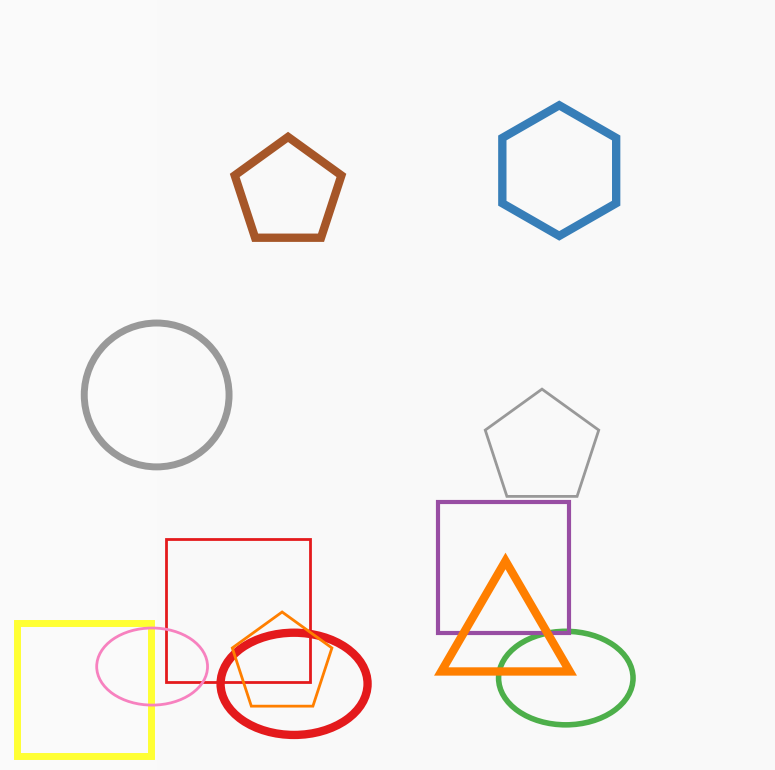[{"shape": "oval", "thickness": 3, "radius": 0.47, "center": [0.379, 0.112]}, {"shape": "square", "thickness": 1, "radius": 0.47, "center": [0.307, 0.207]}, {"shape": "hexagon", "thickness": 3, "radius": 0.42, "center": [0.722, 0.778]}, {"shape": "oval", "thickness": 2, "radius": 0.43, "center": [0.73, 0.119]}, {"shape": "square", "thickness": 1.5, "radius": 0.42, "center": [0.65, 0.263]}, {"shape": "pentagon", "thickness": 1, "radius": 0.34, "center": [0.364, 0.138]}, {"shape": "triangle", "thickness": 3, "radius": 0.48, "center": [0.652, 0.176]}, {"shape": "square", "thickness": 2.5, "radius": 0.43, "center": [0.109, 0.104]}, {"shape": "pentagon", "thickness": 3, "radius": 0.36, "center": [0.372, 0.75]}, {"shape": "oval", "thickness": 1, "radius": 0.36, "center": [0.196, 0.134]}, {"shape": "pentagon", "thickness": 1, "radius": 0.38, "center": [0.699, 0.418]}, {"shape": "circle", "thickness": 2.5, "radius": 0.47, "center": [0.202, 0.487]}]